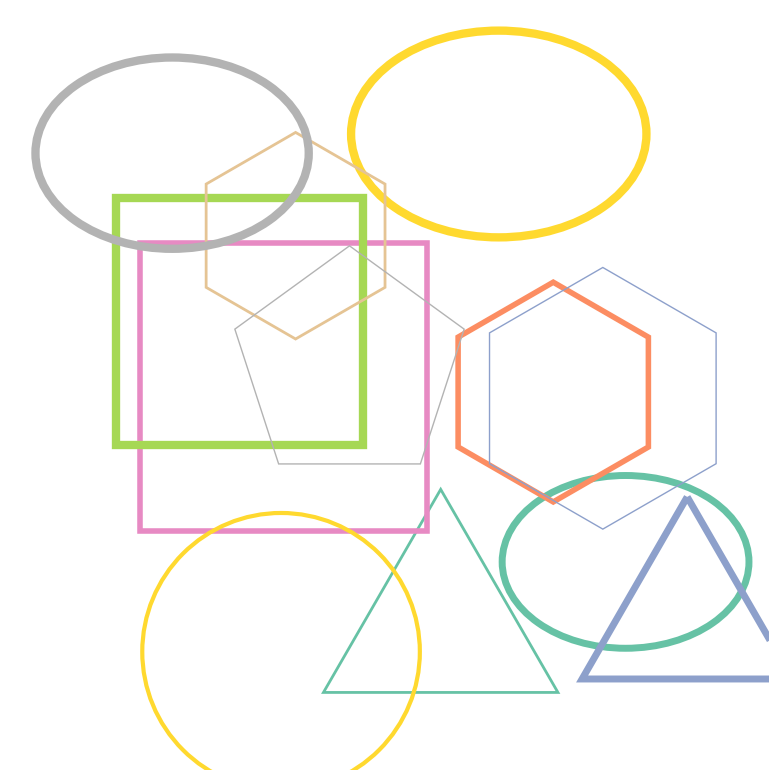[{"shape": "oval", "thickness": 2.5, "radius": 0.8, "center": [0.812, 0.27]}, {"shape": "triangle", "thickness": 1, "radius": 0.88, "center": [0.572, 0.189]}, {"shape": "hexagon", "thickness": 2, "radius": 0.71, "center": [0.719, 0.491]}, {"shape": "hexagon", "thickness": 0.5, "radius": 0.85, "center": [0.783, 0.483]}, {"shape": "triangle", "thickness": 2.5, "radius": 0.79, "center": [0.892, 0.197]}, {"shape": "square", "thickness": 2, "radius": 0.93, "center": [0.368, 0.497]}, {"shape": "square", "thickness": 3, "radius": 0.8, "center": [0.311, 0.583]}, {"shape": "oval", "thickness": 3, "radius": 0.96, "center": [0.648, 0.826]}, {"shape": "circle", "thickness": 1.5, "radius": 0.9, "center": [0.365, 0.154]}, {"shape": "hexagon", "thickness": 1, "radius": 0.67, "center": [0.384, 0.694]}, {"shape": "pentagon", "thickness": 0.5, "radius": 0.78, "center": [0.454, 0.524]}, {"shape": "oval", "thickness": 3, "radius": 0.89, "center": [0.224, 0.801]}]